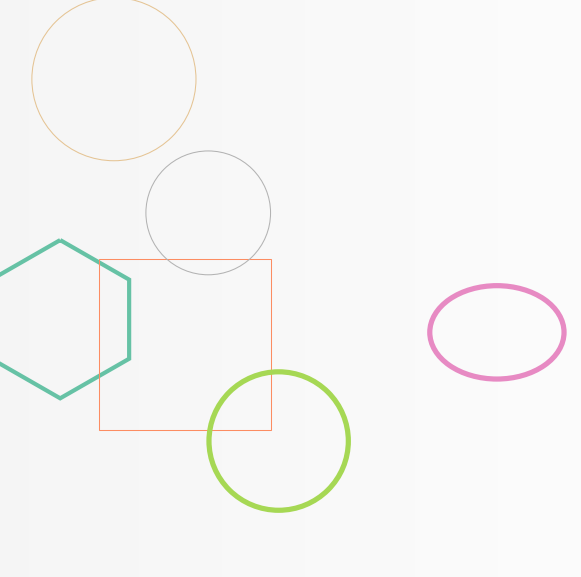[{"shape": "hexagon", "thickness": 2, "radius": 0.68, "center": [0.104, 0.446]}, {"shape": "square", "thickness": 0.5, "radius": 0.74, "center": [0.318, 0.403]}, {"shape": "oval", "thickness": 2.5, "radius": 0.58, "center": [0.855, 0.424]}, {"shape": "circle", "thickness": 2.5, "radius": 0.6, "center": [0.479, 0.235]}, {"shape": "circle", "thickness": 0.5, "radius": 0.71, "center": [0.196, 0.862]}, {"shape": "circle", "thickness": 0.5, "radius": 0.54, "center": [0.358, 0.631]}]